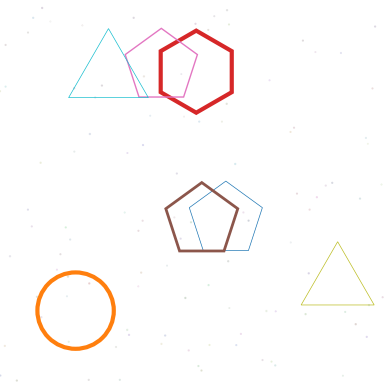[{"shape": "pentagon", "thickness": 0.5, "radius": 0.5, "center": [0.587, 0.43]}, {"shape": "circle", "thickness": 3, "radius": 0.5, "center": [0.196, 0.193]}, {"shape": "hexagon", "thickness": 3, "radius": 0.53, "center": [0.51, 0.814]}, {"shape": "pentagon", "thickness": 2, "radius": 0.49, "center": [0.524, 0.428]}, {"shape": "pentagon", "thickness": 1, "radius": 0.49, "center": [0.419, 0.828]}, {"shape": "triangle", "thickness": 0.5, "radius": 0.55, "center": [0.877, 0.263]}, {"shape": "triangle", "thickness": 0.5, "radius": 0.6, "center": [0.282, 0.806]}]